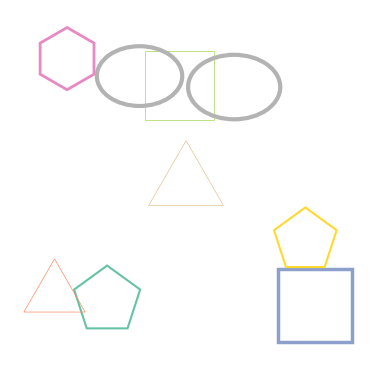[{"shape": "pentagon", "thickness": 1.5, "radius": 0.45, "center": [0.278, 0.22]}, {"shape": "triangle", "thickness": 0.5, "radius": 0.46, "center": [0.142, 0.236]}, {"shape": "square", "thickness": 2.5, "radius": 0.48, "center": [0.818, 0.207]}, {"shape": "hexagon", "thickness": 2, "radius": 0.4, "center": [0.174, 0.848]}, {"shape": "square", "thickness": 0.5, "radius": 0.45, "center": [0.467, 0.777]}, {"shape": "pentagon", "thickness": 1.5, "radius": 0.43, "center": [0.793, 0.376]}, {"shape": "triangle", "thickness": 0.5, "radius": 0.56, "center": [0.483, 0.523]}, {"shape": "oval", "thickness": 3, "radius": 0.6, "center": [0.608, 0.774]}, {"shape": "oval", "thickness": 3, "radius": 0.55, "center": [0.362, 0.802]}]